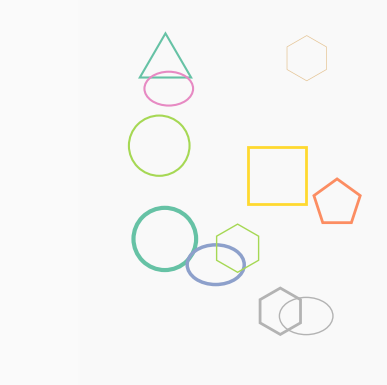[{"shape": "triangle", "thickness": 1.5, "radius": 0.38, "center": [0.427, 0.837]}, {"shape": "circle", "thickness": 3, "radius": 0.4, "center": [0.425, 0.379]}, {"shape": "pentagon", "thickness": 2, "radius": 0.31, "center": [0.87, 0.472]}, {"shape": "oval", "thickness": 2.5, "radius": 0.37, "center": [0.557, 0.312]}, {"shape": "oval", "thickness": 1.5, "radius": 0.31, "center": [0.436, 0.77]}, {"shape": "hexagon", "thickness": 1, "radius": 0.31, "center": [0.613, 0.355]}, {"shape": "circle", "thickness": 1.5, "radius": 0.39, "center": [0.411, 0.622]}, {"shape": "square", "thickness": 2, "radius": 0.37, "center": [0.715, 0.543]}, {"shape": "hexagon", "thickness": 0.5, "radius": 0.29, "center": [0.792, 0.849]}, {"shape": "hexagon", "thickness": 2, "radius": 0.3, "center": [0.723, 0.192]}, {"shape": "oval", "thickness": 1, "radius": 0.35, "center": [0.79, 0.179]}]